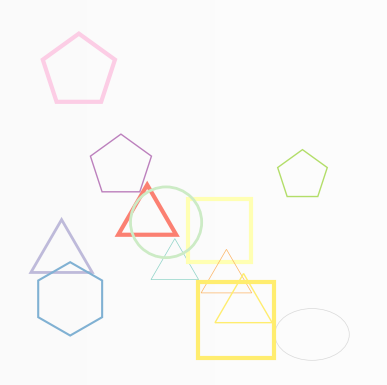[{"shape": "triangle", "thickness": 0.5, "radius": 0.35, "center": [0.451, 0.309]}, {"shape": "square", "thickness": 3, "radius": 0.41, "center": [0.566, 0.401]}, {"shape": "triangle", "thickness": 2, "radius": 0.46, "center": [0.159, 0.338]}, {"shape": "triangle", "thickness": 3, "radius": 0.43, "center": [0.38, 0.433]}, {"shape": "hexagon", "thickness": 1.5, "radius": 0.48, "center": [0.181, 0.224]}, {"shape": "triangle", "thickness": 0.5, "radius": 0.38, "center": [0.584, 0.277]}, {"shape": "pentagon", "thickness": 1, "radius": 0.34, "center": [0.781, 0.544]}, {"shape": "pentagon", "thickness": 3, "radius": 0.49, "center": [0.204, 0.815]}, {"shape": "oval", "thickness": 0.5, "radius": 0.48, "center": [0.805, 0.131]}, {"shape": "pentagon", "thickness": 1, "radius": 0.41, "center": [0.312, 0.569]}, {"shape": "circle", "thickness": 2, "radius": 0.46, "center": [0.429, 0.423]}, {"shape": "triangle", "thickness": 1, "radius": 0.43, "center": [0.629, 0.204]}, {"shape": "square", "thickness": 3, "radius": 0.49, "center": [0.609, 0.169]}]